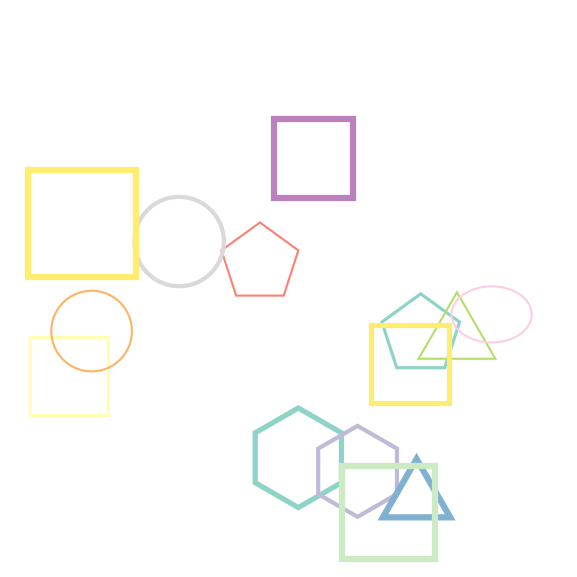[{"shape": "hexagon", "thickness": 2.5, "radius": 0.43, "center": [0.517, 0.206]}, {"shape": "pentagon", "thickness": 1.5, "radius": 0.35, "center": [0.729, 0.42]}, {"shape": "square", "thickness": 1.5, "radius": 0.34, "center": [0.12, 0.348]}, {"shape": "hexagon", "thickness": 2, "radius": 0.39, "center": [0.619, 0.183]}, {"shape": "pentagon", "thickness": 1, "radius": 0.35, "center": [0.45, 0.544]}, {"shape": "triangle", "thickness": 3, "radius": 0.34, "center": [0.721, 0.137]}, {"shape": "circle", "thickness": 1, "radius": 0.35, "center": [0.159, 0.426]}, {"shape": "triangle", "thickness": 1, "radius": 0.38, "center": [0.791, 0.416]}, {"shape": "oval", "thickness": 1, "radius": 0.35, "center": [0.851, 0.455]}, {"shape": "circle", "thickness": 2, "radius": 0.39, "center": [0.31, 0.581]}, {"shape": "square", "thickness": 3, "radius": 0.34, "center": [0.544, 0.724]}, {"shape": "square", "thickness": 3, "radius": 0.4, "center": [0.673, 0.112]}, {"shape": "square", "thickness": 2.5, "radius": 0.33, "center": [0.71, 0.369]}, {"shape": "square", "thickness": 3, "radius": 0.47, "center": [0.141, 0.612]}]